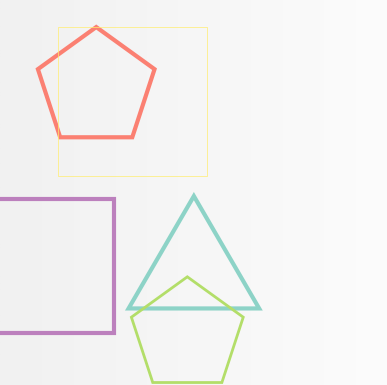[{"shape": "triangle", "thickness": 3, "radius": 0.97, "center": [0.5, 0.296]}, {"shape": "pentagon", "thickness": 3, "radius": 0.79, "center": [0.248, 0.771]}, {"shape": "pentagon", "thickness": 2, "radius": 0.76, "center": [0.483, 0.129]}, {"shape": "square", "thickness": 3, "radius": 0.87, "center": [0.122, 0.31]}, {"shape": "square", "thickness": 0.5, "radius": 0.96, "center": [0.343, 0.737]}]